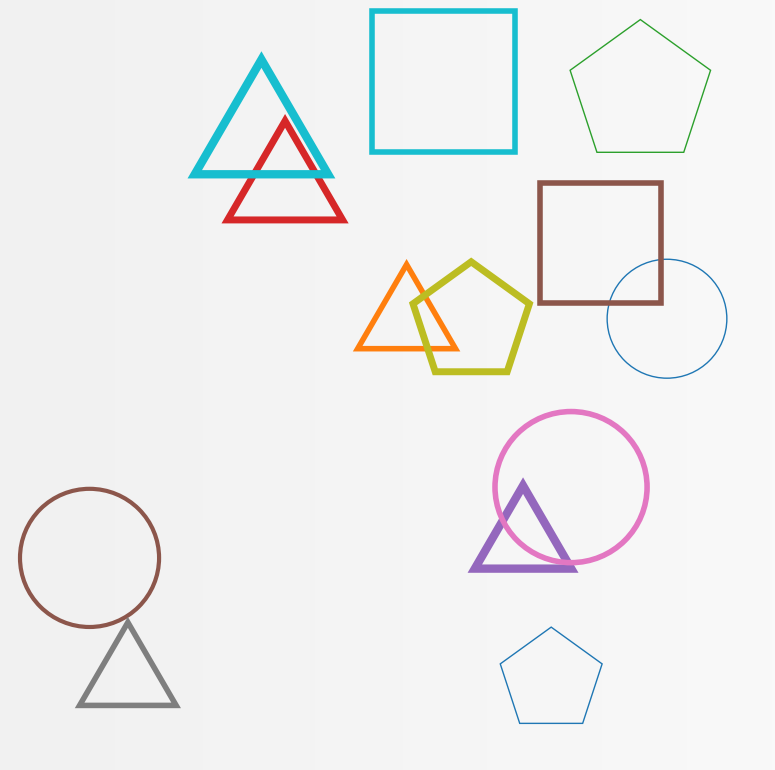[{"shape": "pentagon", "thickness": 0.5, "radius": 0.35, "center": [0.711, 0.116]}, {"shape": "circle", "thickness": 0.5, "radius": 0.39, "center": [0.861, 0.586]}, {"shape": "triangle", "thickness": 2, "radius": 0.36, "center": [0.525, 0.584]}, {"shape": "pentagon", "thickness": 0.5, "radius": 0.48, "center": [0.826, 0.879]}, {"shape": "triangle", "thickness": 2.5, "radius": 0.43, "center": [0.368, 0.757]}, {"shape": "triangle", "thickness": 3, "radius": 0.36, "center": [0.675, 0.297]}, {"shape": "square", "thickness": 2, "radius": 0.39, "center": [0.775, 0.684]}, {"shape": "circle", "thickness": 1.5, "radius": 0.45, "center": [0.116, 0.275]}, {"shape": "circle", "thickness": 2, "radius": 0.49, "center": [0.737, 0.367]}, {"shape": "triangle", "thickness": 2, "radius": 0.36, "center": [0.165, 0.12]}, {"shape": "pentagon", "thickness": 2.5, "radius": 0.39, "center": [0.608, 0.581]}, {"shape": "square", "thickness": 2, "radius": 0.46, "center": [0.572, 0.894]}, {"shape": "triangle", "thickness": 3, "radius": 0.5, "center": [0.337, 0.823]}]